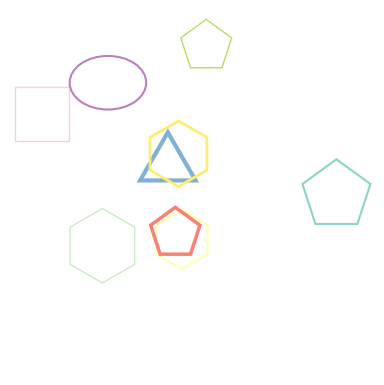[{"shape": "pentagon", "thickness": 1.5, "radius": 0.46, "center": [0.874, 0.493]}, {"shape": "hexagon", "thickness": 1.5, "radius": 0.38, "center": [0.473, 0.378]}, {"shape": "pentagon", "thickness": 2.5, "radius": 0.34, "center": [0.455, 0.394]}, {"shape": "triangle", "thickness": 3, "radius": 0.42, "center": [0.436, 0.573]}, {"shape": "pentagon", "thickness": 1, "radius": 0.35, "center": [0.536, 0.88]}, {"shape": "square", "thickness": 1, "radius": 0.35, "center": [0.109, 0.704]}, {"shape": "oval", "thickness": 1.5, "radius": 0.5, "center": [0.28, 0.785]}, {"shape": "hexagon", "thickness": 1, "radius": 0.48, "center": [0.266, 0.362]}, {"shape": "hexagon", "thickness": 2, "radius": 0.43, "center": [0.464, 0.601]}]